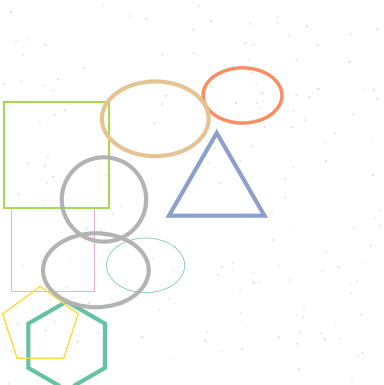[{"shape": "oval", "thickness": 0.5, "radius": 0.51, "center": [0.378, 0.311]}, {"shape": "hexagon", "thickness": 3, "radius": 0.57, "center": [0.173, 0.102]}, {"shape": "oval", "thickness": 2.5, "radius": 0.51, "center": [0.63, 0.752]}, {"shape": "triangle", "thickness": 3, "radius": 0.72, "center": [0.563, 0.511]}, {"shape": "square", "thickness": 0.5, "radius": 0.54, "center": [0.137, 0.352]}, {"shape": "square", "thickness": 1.5, "radius": 0.68, "center": [0.147, 0.598]}, {"shape": "pentagon", "thickness": 1, "radius": 0.52, "center": [0.105, 0.153]}, {"shape": "oval", "thickness": 3, "radius": 0.69, "center": [0.403, 0.691]}, {"shape": "oval", "thickness": 3, "radius": 0.69, "center": [0.249, 0.298]}, {"shape": "circle", "thickness": 3, "radius": 0.55, "center": [0.27, 0.482]}]